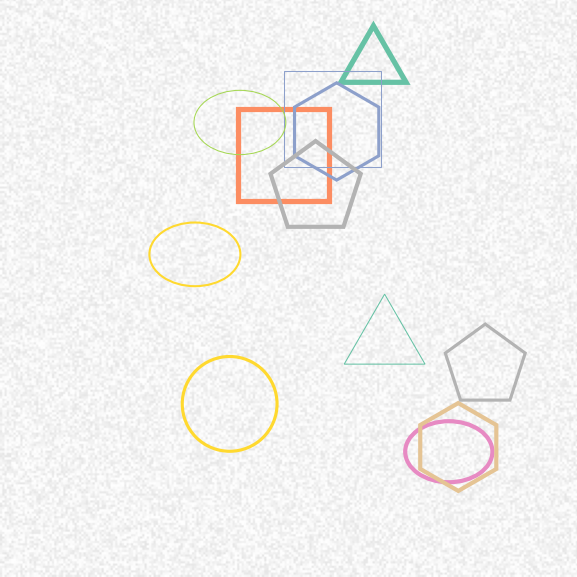[{"shape": "triangle", "thickness": 0.5, "radius": 0.4, "center": [0.666, 0.409]}, {"shape": "triangle", "thickness": 2.5, "radius": 0.33, "center": [0.647, 0.889]}, {"shape": "square", "thickness": 2.5, "radius": 0.4, "center": [0.491, 0.731]}, {"shape": "hexagon", "thickness": 1.5, "radius": 0.42, "center": [0.583, 0.772]}, {"shape": "square", "thickness": 0.5, "radius": 0.42, "center": [0.576, 0.793]}, {"shape": "oval", "thickness": 2, "radius": 0.38, "center": [0.777, 0.217]}, {"shape": "oval", "thickness": 0.5, "radius": 0.4, "center": [0.415, 0.787]}, {"shape": "circle", "thickness": 1.5, "radius": 0.41, "center": [0.398, 0.3]}, {"shape": "oval", "thickness": 1, "radius": 0.39, "center": [0.337, 0.559]}, {"shape": "hexagon", "thickness": 2, "radius": 0.38, "center": [0.794, 0.225]}, {"shape": "pentagon", "thickness": 1.5, "radius": 0.36, "center": [0.84, 0.365]}, {"shape": "pentagon", "thickness": 2, "radius": 0.41, "center": [0.547, 0.673]}]